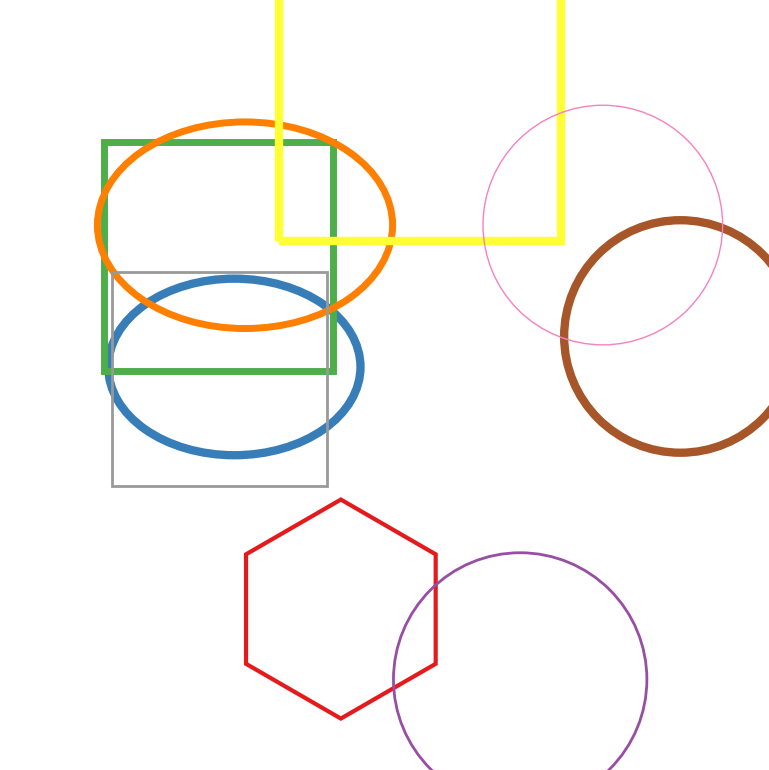[{"shape": "hexagon", "thickness": 1.5, "radius": 0.71, "center": [0.443, 0.209]}, {"shape": "oval", "thickness": 3, "radius": 0.82, "center": [0.304, 0.523]}, {"shape": "square", "thickness": 2.5, "radius": 0.75, "center": [0.284, 0.667]}, {"shape": "circle", "thickness": 1, "radius": 0.82, "center": [0.676, 0.118]}, {"shape": "oval", "thickness": 2.5, "radius": 0.96, "center": [0.318, 0.708]}, {"shape": "square", "thickness": 3, "radius": 0.91, "center": [0.545, 0.87]}, {"shape": "circle", "thickness": 3, "radius": 0.75, "center": [0.884, 0.563]}, {"shape": "circle", "thickness": 0.5, "radius": 0.78, "center": [0.783, 0.708]}, {"shape": "square", "thickness": 1, "radius": 0.7, "center": [0.285, 0.508]}]